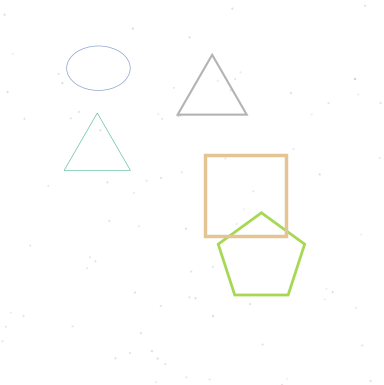[{"shape": "triangle", "thickness": 0.5, "radius": 0.5, "center": [0.253, 0.607]}, {"shape": "oval", "thickness": 0.5, "radius": 0.41, "center": [0.256, 0.823]}, {"shape": "pentagon", "thickness": 2, "radius": 0.59, "center": [0.679, 0.329]}, {"shape": "square", "thickness": 2.5, "radius": 0.53, "center": [0.638, 0.492]}, {"shape": "triangle", "thickness": 1.5, "radius": 0.52, "center": [0.551, 0.754]}]